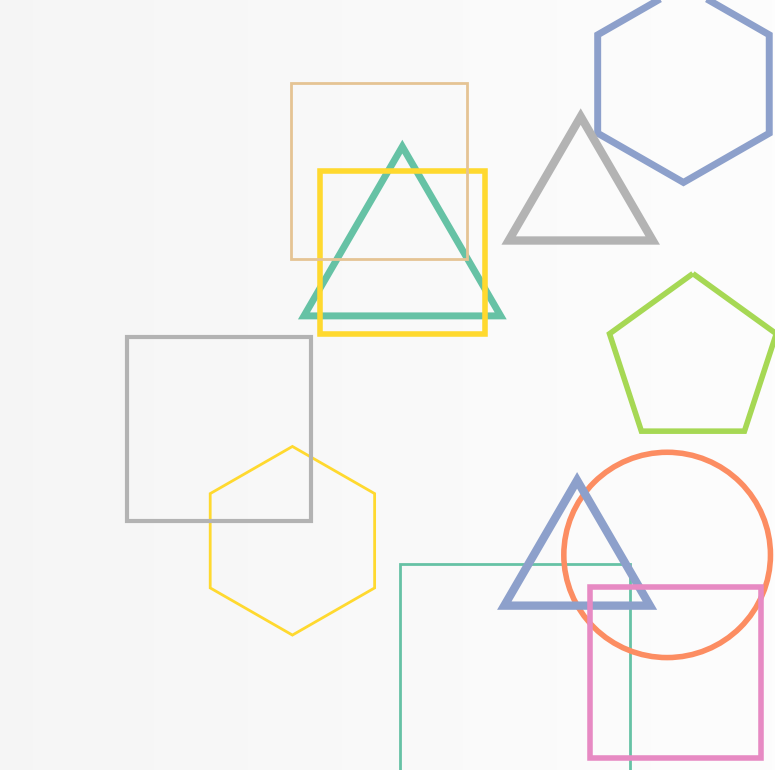[{"shape": "triangle", "thickness": 2.5, "radius": 0.73, "center": [0.519, 0.663]}, {"shape": "square", "thickness": 1, "radius": 0.74, "center": [0.664, 0.12]}, {"shape": "circle", "thickness": 2, "radius": 0.67, "center": [0.861, 0.279]}, {"shape": "hexagon", "thickness": 2.5, "radius": 0.64, "center": [0.882, 0.891]}, {"shape": "triangle", "thickness": 3, "radius": 0.54, "center": [0.745, 0.268]}, {"shape": "square", "thickness": 2, "radius": 0.55, "center": [0.871, 0.126]}, {"shape": "pentagon", "thickness": 2, "radius": 0.57, "center": [0.894, 0.532]}, {"shape": "square", "thickness": 2, "radius": 0.53, "center": [0.519, 0.672]}, {"shape": "hexagon", "thickness": 1, "radius": 0.61, "center": [0.377, 0.298]}, {"shape": "square", "thickness": 1, "radius": 0.57, "center": [0.489, 0.778]}, {"shape": "square", "thickness": 1.5, "radius": 0.6, "center": [0.282, 0.443]}, {"shape": "triangle", "thickness": 3, "radius": 0.54, "center": [0.749, 0.741]}]